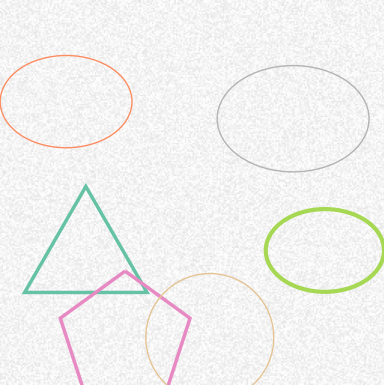[{"shape": "triangle", "thickness": 2.5, "radius": 0.92, "center": [0.223, 0.332]}, {"shape": "oval", "thickness": 1, "radius": 0.86, "center": [0.172, 0.736]}, {"shape": "pentagon", "thickness": 2.5, "radius": 0.89, "center": [0.325, 0.119]}, {"shape": "oval", "thickness": 3, "radius": 0.77, "center": [0.844, 0.349]}, {"shape": "circle", "thickness": 1, "radius": 0.83, "center": [0.545, 0.123]}, {"shape": "oval", "thickness": 1, "radius": 0.99, "center": [0.761, 0.692]}]